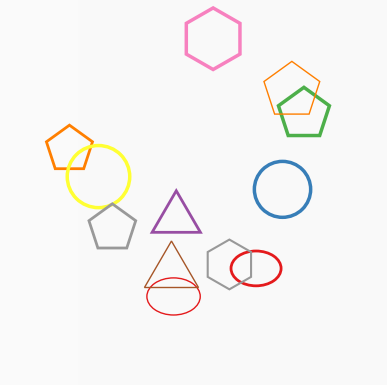[{"shape": "oval", "thickness": 1, "radius": 0.34, "center": [0.448, 0.23]}, {"shape": "oval", "thickness": 2, "radius": 0.32, "center": [0.661, 0.303]}, {"shape": "circle", "thickness": 2.5, "radius": 0.36, "center": [0.729, 0.508]}, {"shape": "pentagon", "thickness": 2.5, "radius": 0.35, "center": [0.784, 0.704]}, {"shape": "triangle", "thickness": 2, "radius": 0.36, "center": [0.455, 0.433]}, {"shape": "pentagon", "thickness": 2, "radius": 0.31, "center": [0.179, 0.612]}, {"shape": "pentagon", "thickness": 1, "radius": 0.38, "center": [0.753, 0.765]}, {"shape": "circle", "thickness": 2.5, "radius": 0.4, "center": [0.254, 0.541]}, {"shape": "triangle", "thickness": 1, "radius": 0.4, "center": [0.442, 0.293]}, {"shape": "hexagon", "thickness": 2.5, "radius": 0.4, "center": [0.55, 0.899]}, {"shape": "hexagon", "thickness": 1.5, "radius": 0.32, "center": [0.592, 0.313]}, {"shape": "pentagon", "thickness": 2, "radius": 0.32, "center": [0.29, 0.407]}]